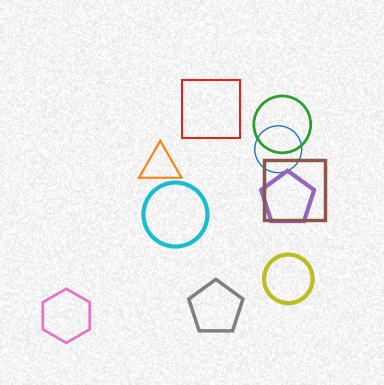[{"shape": "circle", "thickness": 1, "radius": 0.3, "center": [0.723, 0.612]}, {"shape": "triangle", "thickness": 1.5, "radius": 0.32, "center": [0.416, 0.57]}, {"shape": "circle", "thickness": 2, "radius": 0.37, "center": [0.733, 0.677]}, {"shape": "square", "thickness": 1.5, "radius": 0.37, "center": [0.549, 0.718]}, {"shape": "pentagon", "thickness": 3, "radius": 0.36, "center": [0.747, 0.484]}, {"shape": "square", "thickness": 2.5, "radius": 0.39, "center": [0.765, 0.507]}, {"shape": "hexagon", "thickness": 2, "radius": 0.35, "center": [0.172, 0.18]}, {"shape": "pentagon", "thickness": 2.5, "radius": 0.37, "center": [0.561, 0.2]}, {"shape": "circle", "thickness": 3, "radius": 0.32, "center": [0.749, 0.276]}, {"shape": "circle", "thickness": 3, "radius": 0.42, "center": [0.456, 0.443]}]